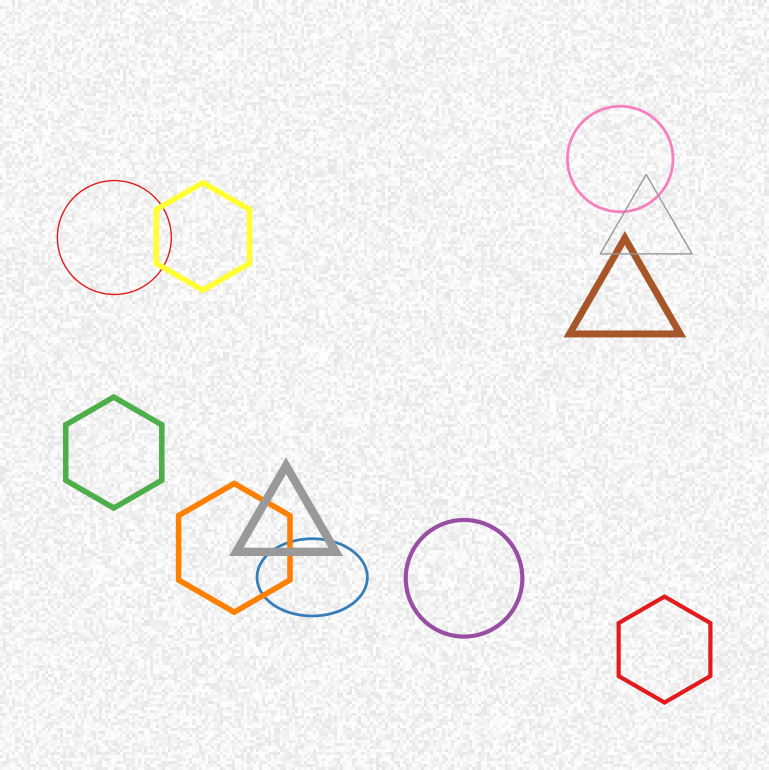[{"shape": "circle", "thickness": 0.5, "radius": 0.37, "center": [0.148, 0.692]}, {"shape": "hexagon", "thickness": 1.5, "radius": 0.34, "center": [0.863, 0.156]}, {"shape": "oval", "thickness": 1, "radius": 0.36, "center": [0.405, 0.25]}, {"shape": "hexagon", "thickness": 2, "radius": 0.36, "center": [0.148, 0.412]}, {"shape": "circle", "thickness": 1.5, "radius": 0.38, "center": [0.603, 0.249]}, {"shape": "hexagon", "thickness": 2, "radius": 0.42, "center": [0.304, 0.289]}, {"shape": "hexagon", "thickness": 2, "radius": 0.35, "center": [0.263, 0.693]}, {"shape": "triangle", "thickness": 2.5, "radius": 0.42, "center": [0.812, 0.608]}, {"shape": "circle", "thickness": 1, "radius": 0.34, "center": [0.805, 0.793]}, {"shape": "triangle", "thickness": 3, "radius": 0.37, "center": [0.371, 0.321]}, {"shape": "triangle", "thickness": 0.5, "radius": 0.34, "center": [0.839, 0.705]}]